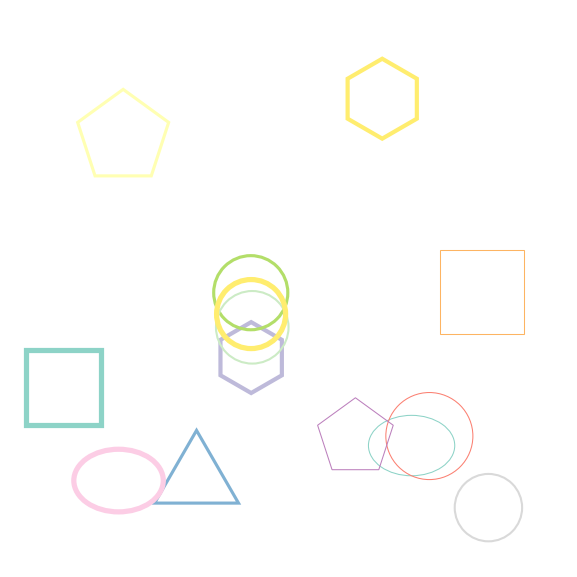[{"shape": "square", "thickness": 2.5, "radius": 0.32, "center": [0.11, 0.329]}, {"shape": "oval", "thickness": 0.5, "radius": 0.37, "center": [0.713, 0.228]}, {"shape": "pentagon", "thickness": 1.5, "radius": 0.41, "center": [0.213, 0.762]}, {"shape": "hexagon", "thickness": 2, "radius": 0.31, "center": [0.435, 0.38]}, {"shape": "circle", "thickness": 0.5, "radius": 0.38, "center": [0.743, 0.244]}, {"shape": "triangle", "thickness": 1.5, "radius": 0.42, "center": [0.34, 0.17]}, {"shape": "square", "thickness": 0.5, "radius": 0.36, "center": [0.834, 0.494]}, {"shape": "circle", "thickness": 1.5, "radius": 0.32, "center": [0.434, 0.492]}, {"shape": "oval", "thickness": 2.5, "radius": 0.39, "center": [0.205, 0.167]}, {"shape": "circle", "thickness": 1, "radius": 0.29, "center": [0.846, 0.12]}, {"shape": "pentagon", "thickness": 0.5, "radius": 0.34, "center": [0.615, 0.241]}, {"shape": "circle", "thickness": 1, "radius": 0.31, "center": [0.437, 0.432]}, {"shape": "circle", "thickness": 2.5, "radius": 0.3, "center": [0.435, 0.455]}, {"shape": "hexagon", "thickness": 2, "radius": 0.35, "center": [0.662, 0.828]}]